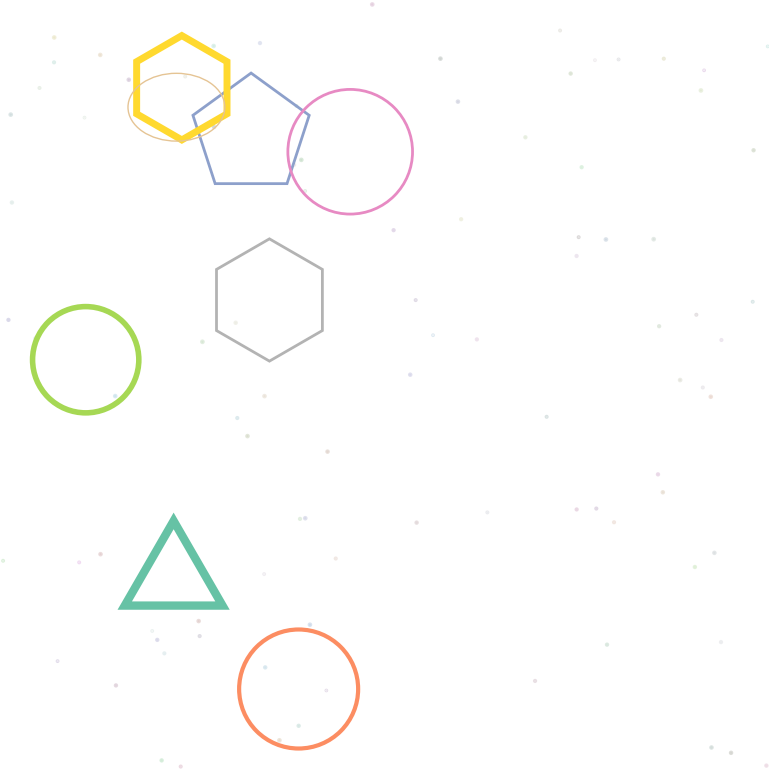[{"shape": "triangle", "thickness": 3, "radius": 0.37, "center": [0.225, 0.25]}, {"shape": "circle", "thickness": 1.5, "radius": 0.39, "center": [0.388, 0.105]}, {"shape": "pentagon", "thickness": 1, "radius": 0.4, "center": [0.326, 0.826]}, {"shape": "circle", "thickness": 1, "radius": 0.4, "center": [0.455, 0.803]}, {"shape": "circle", "thickness": 2, "radius": 0.34, "center": [0.111, 0.533]}, {"shape": "hexagon", "thickness": 2.5, "radius": 0.34, "center": [0.236, 0.886]}, {"shape": "oval", "thickness": 0.5, "radius": 0.31, "center": [0.229, 0.861]}, {"shape": "hexagon", "thickness": 1, "radius": 0.4, "center": [0.35, 0.61]}]